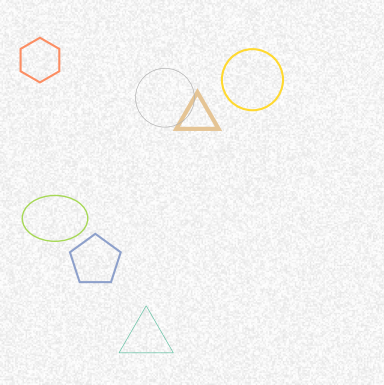[{"shape": "triangle", "thickness": 0.5, "radius": 0.41, "center": [0.38, 0.124]}, {"shape": "hexagon", "thickness": 1.5, "radius": 0.29, "center": [0.104, 0.844]}, {"shape": "pentagon", "thickness": 1.5, "radius": 0.35, "center": [0.248, 0.323]}, {"shape": "oval", "thickness": 1, "radius": 0.43, "center": [0.143, 0.433]}, {"shape": "circle", "thickness": 1.5, "radius": 0.4, "center": [0.656, 0.793]}, {"shape": "triangle", "thickness": 3, "radius": 0.32, "center": [0.513, 0.697]}, {"shape": "circle", "thickness": 0.5, "radius": 0.38, "center": [0.428, 0.746]}]